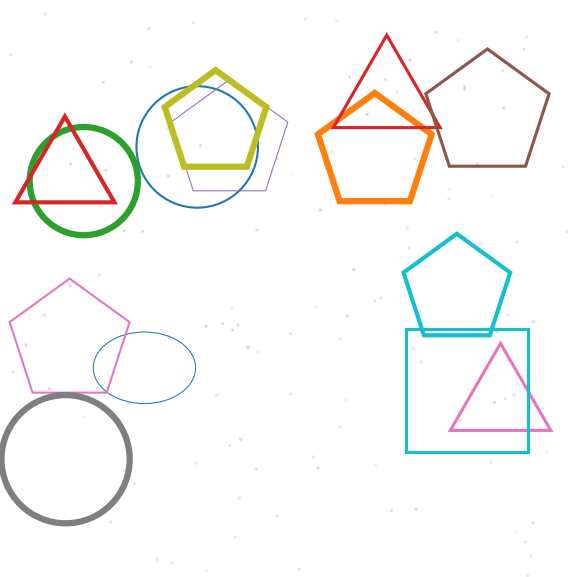[{"shape": "circle", "thickness": 1, "radius": 0.53, "center": [0.341, 0.745]}, {"shape": "oval", "thickness": 0.5, "radius": 0.44, "center": [0.25, 0.362]}, {"shape": "pentagon", "thickness": 3, "radius": 0.52, "center": [0.649, 0.735]}, {"shape": "circle", "thickness": 3, "radius": 0.47, "center": [0.145, 0.686]}, {"shape": "triangle", "thickness": 1.5, "radius": 0.53, "center": [0.67, 0.832]}, {"shape": "triangle", "thickness": 2, "radius": 0.5, "center": [0.112, 0.698]}, {"shape": "pentagon", "thickness": 0.5, "radius": 0.53, "center": [0.397, 0.755]}, {"shape": "pentagon", "thickness": 1.5, "radius": 0.56, "center": [0.844, 0.802]}, {"shape": "pentagon", "thickness": 1, "radius": 0.55, "center": [0.121, 0.408]}, {"shape": "triangle", "thickness": 1.5, "radius": 0.5, "center": [0.867, 0.304]}, {"shape": "circle", "thickness": 3, "radius": 0.56, "center": [0.114, 0.204]}, {"shape": "pentagon", "thickness": 3, "radius": 0.46, "center": [0.373, 0.785]}, {"shape": "pentagon", "thickness": 2, "radius": 0.49, "center": [0.791, 0.497]}, {"shape": "square", "thickness": 1.5, "radius": 0.53, "center": [0.808, 0.323]}]